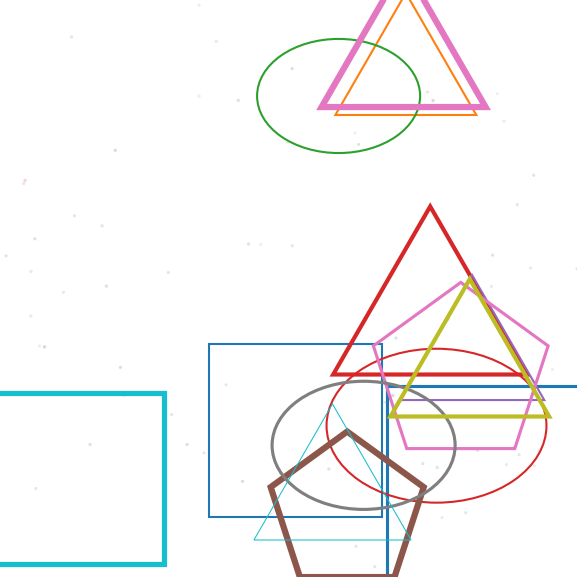[{"shape": "square", "thickness": 1, "radius": 0.75, "center": [0.512, 0.254]}, {"shape": "square", "thickness": 1.5, "radius": 0.99, "center": [0.868, 0.132]}, {"shape": "triangle", "thickness": 1, "radius": 0.7, "center": [0.703, 0.87]}, {"shape": "oval", "thickness": 1, "radius": 0.71, "center": [0.586, 0.833]}, {"shape": "oval", "thickness": 1, "radius": 0.95, "center": [0.756, 0.262]}, {"shape": "triangle", "thickness": 2, "radius": 0.97, "center": [0.745, 0.448]}, {"shape": "triangle", "thickness": 1, "radius": 0.72, "center": [0.817, 0.379]}, {"shape": "pentagon", "thickness": 3, "radius": 0.7, "center": [0.601, 0.113]}, {"shape": "pentagon", "thickness": 1.5, "radius": 0.8, "center": [0.798, 0.351]}, {"shape": "triangle", "thickness": 3, "radius": 0.82, "center": [0.699, 0.896]}, {"shape": "oval", "thickness": 1.5, "radius": 0.79, "center": [0.63, 0.228]}, {"shape": "triangle", "thickness": 2, "radius": 0.79, "center": [0.814, 0.357]}, {"shape": "triangle", "thickness": 0.5, "radius": 0.79, "center": [0.576, 0.143]}, {"shape": "square", "thickness": 2.5, "radius": 0.74, "center": [0.135, 0.171]}]